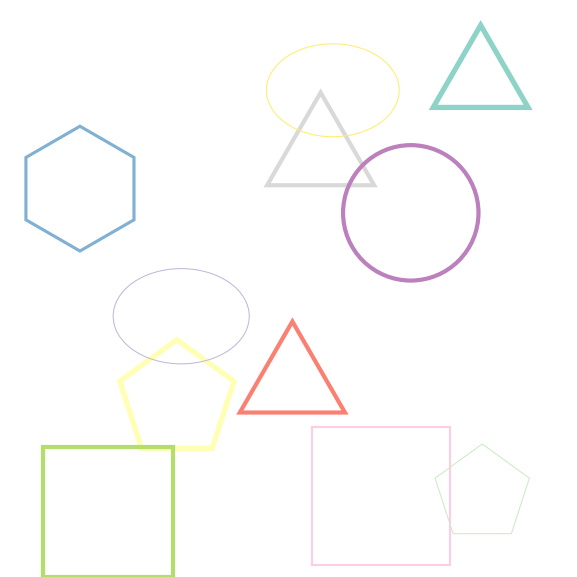[{"shape": "triangle", "thickness": 2.5, "radius": 0.47, "center": [0.832, 0.861]}, {"shape": "pentagon", "thickness": 2.5, "radius": 0.52, "center": [0.306, 0.307]}, {"shape": "oval", "thickness": 0.5, "radius": 0.59, "center": [0.314, 0.452]}, {"shape": "triangle", "thickness": 2, "radius": 0.53, "center": [0.506, 0.337]}, {"shape": "hexagon", "thickness": 1.5, "radius": 0.54, "center": [0.138, 0.673]}, {"shape": "square", "thickness": 2, "radius": 0.56, "center": [0.187, 0.113]}, {"shape": "square", "thickness": 1, "radius": 0.6, "center": [0.66, 0.141]}, {"shape": "triangle", "thickness": 2, "radius": 0.54, "center": [0.555, 0.732]}, {"shape": "circle", "thickness": 2, "radius": 0.59, "center": [0.711, 0.631]}, {"shape": "pentagon", "thickness": 0.5, "radius": 0.43, "center": [0.835, 0.145]}, {"shape": "oval", "thickness": 0.5, "radius": 0.57, "center": [0.576, 0.843]}]